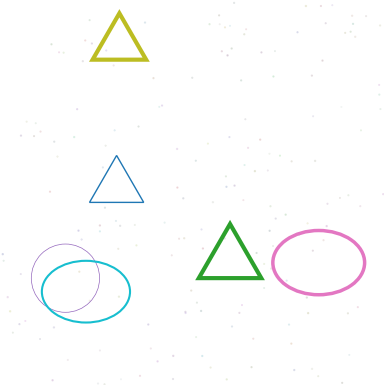[{"shape": "triangle", "thickness": 1, "radius": 0.41, "center": [0.303, 0.515]}, {"shape": "triangle", "thickness": 3, "radius": 0.47, "center": [0.598, 0.324]}, {"shape": "circle", "thickness": 0.5, "radius": 0.44, "center": [0.17, 0.277]}, {"shape": "oval", "thickness": 2.5, "radius": 0.6, "center": [0.828, 0.318]}, {"shape": "triangle", "thickness": 3, "radius": 0.4, "center": [0.31, 0.885]}, {"shape": "oval", "thickness": 1.5, "radius": 0.57, "center": [0.223, 0.242]}]